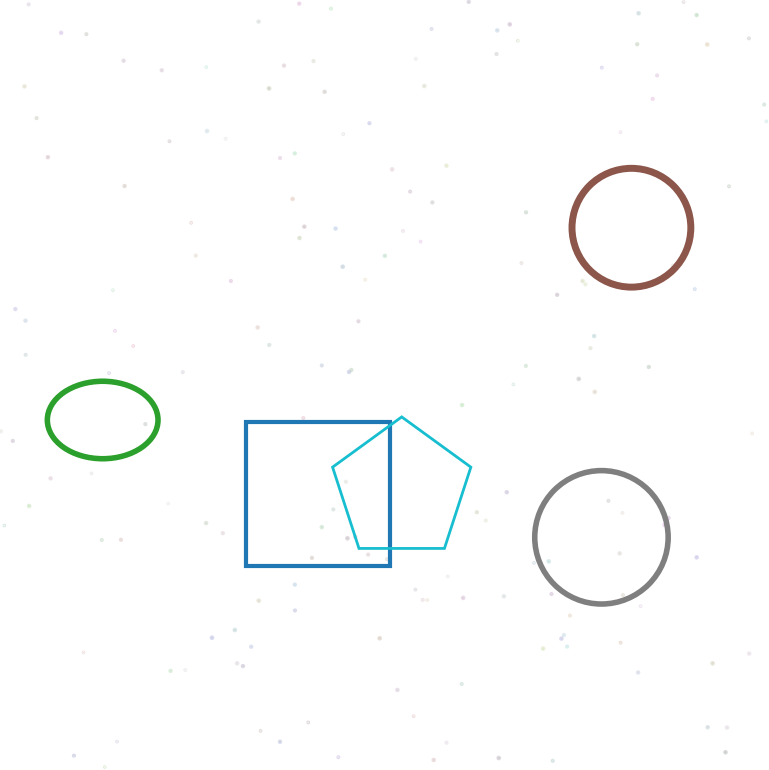[{"shape": "square", "thickness": 1.5, "radius": 0.47, "center": [0.413, 0.359]}, {"shape": "oval", "thickness": 2, "radius": 0.36, "center": [0.133, 0.455]}, {"shape": "circle", "thickness": 2.5, "radius": 0.39, "center": [0.82, 0.704]}, {"shape": "circle", "thickness": 2, "radius": 0.43, "center": [0.781, 0.302]}, {"shape": "pentagon", "thickness": 1, "radius": 0.47, "center": [0.522, 0.364]}]